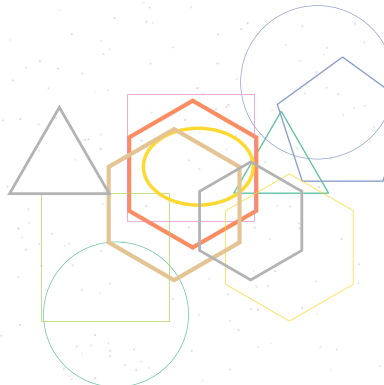[{"shape": "triangle", "thickness": 1, "radius": 0.71, "center": [0.73, 0.569]}, {"shape": "circle", "thickness": 0.5, "radius": 0.94, "center": [0.301, 0.183]}, {"shape": "hexagon", "thickness": 3, "radius": 0.95, "center": [0.501, 0.548]}, {"shape": "circle", "thickness": 0.5, "radius": 1.0, "center": [0.824, 0.786]}, {"shape": "pentagon", "thickness": 1, "radius": 0.89, "center": [0.89, 0.674]}, {"shape": "square", "thickness": 0.5, "radius": 0.83, "center": [0.494, 0.59]}, {"shape": "square", "thickness": 0.5, "radius": 0.83, "center": [0.272, 0.333]}, {"shape": "hexagon", "thickness": 0.5, "radius": 0.96, "center": [0.752, 0.357]}, {"shape": "oval", "thickness": 2.5, "radius": 0.71, "center": [0.515, 0.567]}, {"shape": "hexagon", "thickness": 3, "radius": 0.98, "center": [0.452, 0.468]}, {"shape": "hexagon", "thickness": 2, "radius": 0.77, "center": [0.651, 0.426]}, {"shape": "triangle", "thickness": 2, "radius": 0.75, "center": [0.154, 0.572]}]